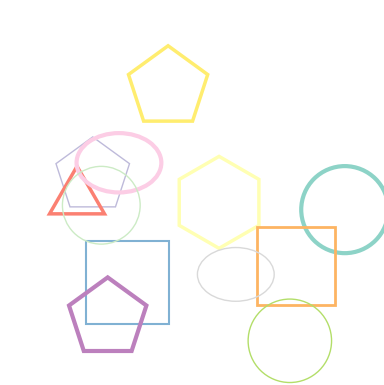[{"shape": "circle", "thickness": 3, "radius": 0.57, "center": [0.895, 0.455]}, {"shape": "hexagon", "thickness": 2.5, "radius": 0.6, "center": [0.569, 0.474]}, {"shape": "pentagon", "thickness": 1, "radius": 0.5, "center": [0.241, 0.544]}, {"shape": "triangle", "thickness": 2.5, "radius": 0.41, "center": [0.2, 0.486]}, {"shape": "square", "thickness": 1.5, "radius": 0.54, "center": [0.332, 0.267]}, {"shape": "square", "thickness": 2, "radius": 0.5, "center": [0.769, 0.309]}, {"shape": "circle", "thickness": 1, "radius": 0.54, "center": [0.753, 0.115]}, {"shape": "oval", "thickness": 3, "radius": 0.55, "center": [0.309, 0.577]}, {"shape": "oval", "thickness": 1, "radius": 0.5, "center": [0.612, 0.287]}, {"shape": "pentagon", "thickness": 3, "radius": 0.53, "center": [0.28, 0.174]}, {"shape": "circle", "thickness": 1, "radius": 0.5, "center": [0.263, 0.467]}, {"shape": "pentagon", "thickness": 2.5, "radius": 0.54, "center": [0.437, 0.773]}]